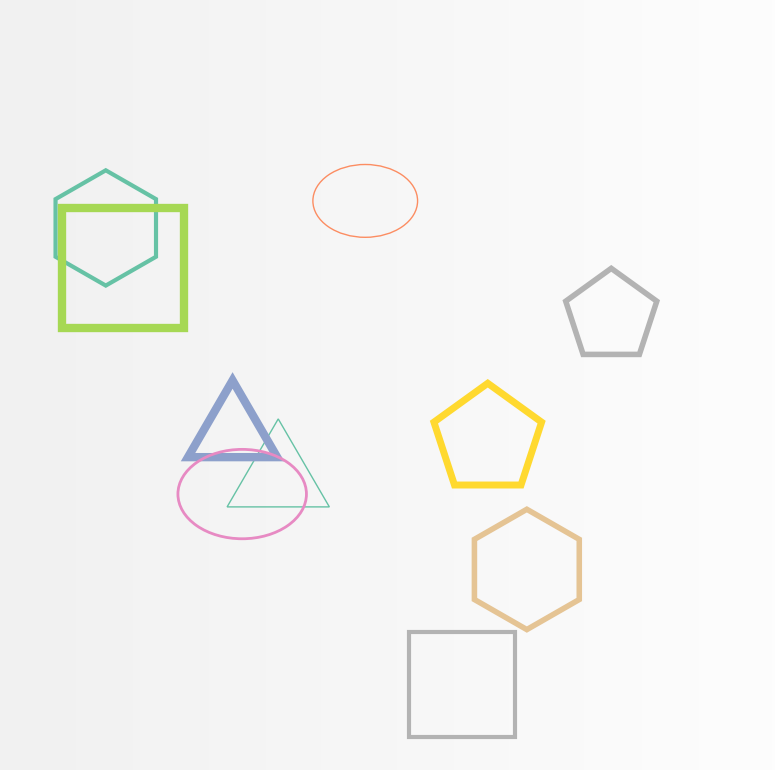[{"shape": "triangle", "thickness": 0.5, "radius": 0.38, "center": [0.359, 0.38]}, {"shape": "hexagon", "thickness": 1.5, "radius": 0.37, "center": [0.136, 0.704]}, {"shape": "oval", "thickness": 0.5, "radius": 0.34, "center": [0.471, 0.739]}, {"shape": "triangle", "thickness": 3, "radius": 0.33, "center": [0.3, 0.44]}, {"shape": "oval", "thickness": 1, "radius": 0.41, "center": [0.312, 0.358]}, {"shape": "square", "thickness": 3, "radius": 0.39, "center": [0.158, 0.652]}, {"shape": "pentagon", "thickness": 2.5, "radius": 0.37, "center": [0.629, 0.429]}, {"shape": "hexagon", "thickness": 2, "radius": 0.39, "center": [0.68, 0.26]}, {"shape": "pentagon", "thickness": 2, "radius": 0.31, "center": [0.789, 0.59]}, {"shape": "square", "thickness": 1.5, "radius": 0.34, "center": [0.596, 0.111]}]